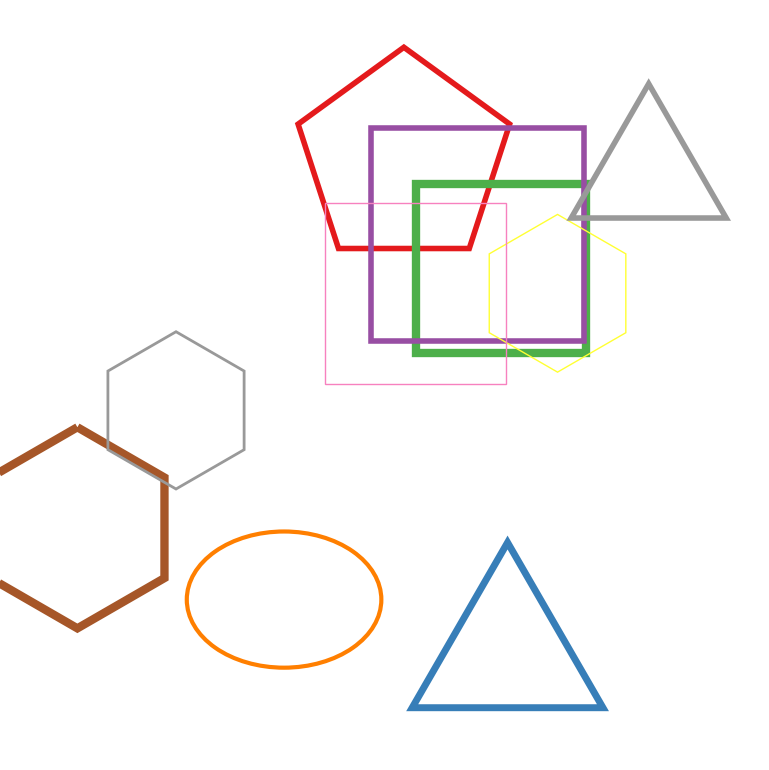[{"shape": "pentagon", "thickness": 2, "radius": 0.72, "center": [0.525, 0.794]}, {"shape": "triangle", "thickness": 2.5, "radius": 0.72, "center": [0.659, 0.152]}, {"shape": "square", "thickness": 3, "radius": 0.55, "center": [0.651, 0.652]}, {"shape": "square", "thickness": 2, "radius": 0.69, "center": [0.62, 0.695]}, {"shape": "oval", "thickness": 1.5, "radius": 0.63, "center": [0.369, 0.221]}, {"shape": "hexagon", "thickness": 0.5, "radius": 0.51, "center": [0.724, 0.619]}, {"shape": "hexagon", "thickness": 3, "radius": 0.65, "center": [0.101, 0.315]}, {"shape": "square", "thickness": 0.5, "radius": 0.59, "center": [0.539, 0.619]}, {"shape": "hexagon", "thickness": 1, "radius": 0.51, "center": [0.229, 0.467]}, {"shape": "triangle", "thickness": 2, "radius": 0.58, "center": [0.842, 0.775]}]